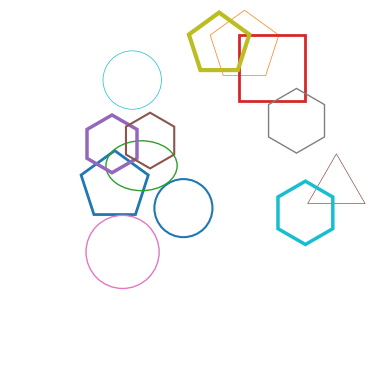[{"shape": "circle", "thickness": 1.5, "radius": 0.38, "center": [0.476, 0.459]}, {"shape": "pentagon", "thickness": 2, "radius": 0.46, "center": [0.298, 0.517]}, {"shape": "pentagon", "thickness": 0.5, "radius": 0.47, "center": [0.635, 0.88]}, {"shape": "oval", "thickness": 1, "radius": 0.46, "center": [0.368, 0.57]}, {"shape": "square", "thickness": 2, "radius": 0.43, "center": [0.707, 0.823]}, {"shape": "hexagon", "thickness": 2.5, "radius": 0.37, "center": [0.291, 0.626]}, {"shape": "hexagon", "thickness": 1.5, "radius": 0.36, "center": [0.39, 0.635]}, {"shape": "triangle", "thickness": 0.5, "radius": 0.43, "center": [0.874, 0.514]}, {"shape": "circle", "thickness": 1, "radius": 0.47, "center": [0.318, 0.346]}, {"shape": "hexagon", "thickness": 1, "radius": 0.42, "center": [0.77, 0.686]}, {"shape": "pentagon", "thickness": 3, "radius": 0.41, "center": [0.569, 0.885]}, {"shape": "circle", "thickness": 0.5, "radius": 0.38, "center": [0.343, 0.792]}, {"shape": "hexagon", "thickness": 2.5, "radius": 0.41, "center": [0.793, 0.447]}]